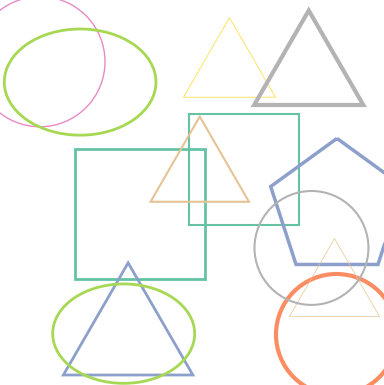[{"shape": "square", "thickness": 1.5, "radius": 0.72, "center": [0.634, 0.56]}, {"shape": "square", "thickness": 2, "radius": 0.85, "center": [0.363, 0.444]}, {"shape": "circle", "thickness": 3, "radius": 0.79, "center": [0.874, 0.131]}, {"shape": "pentagon", "thickness": 2.5, "radius": 0.91, "center": [0.875, 0.459]}, {"shape": "triangle", "thickness": 2, "radius": 0.97, "center": [0.333, 0.123]}, {"shape": "circle", "thickness": 1, "radius": 0.85, "center": [0.104, 0.84]}, {"shape": "oval", "thickness": 2, "radius": 0.92, "center": [0.321, 0.133]}, {"shape": "oval", "thickness": 2, "radius": 0.98, "center": [0.208, 0.787]}, {"shape": "triangle", "thickness": 0.5, "radius": 0.69, "center": [0.596, 0.817]}, {"shape": "triangle", "thickness": 1.5, "radius": 0.74, "center": [0.519, 0.55]}, {"shape": "triangle", "thickness": 0.5, "radius": 0.68, "center": [0.869, 0.245]}, {"shape": "circle", "thickness": 1.5, "radius": 0.74, "center": [0.809, 0.356]}, {"shape": "triangle", "thickness": 3, "radius": 0.82, "center": [0.802, 0.809]}]